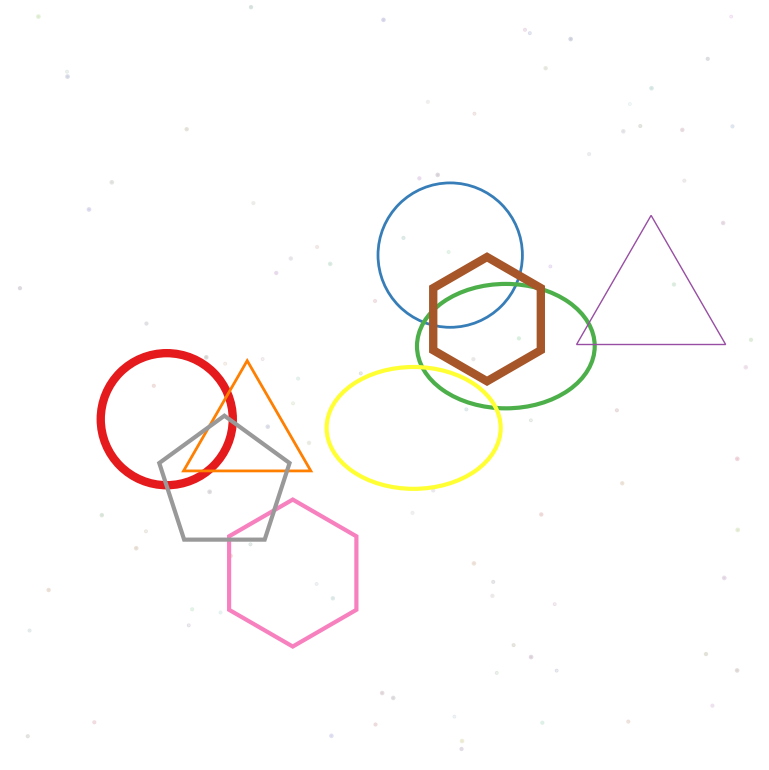[{"shape": "circle", "thickness": 3, "radius": 0.43, "center": [0.217, 0.456]}, {"shape": "circle", "thickness": 1, "radius": 0.47, "center": [0.585, 0.669]}, {"shape": "oval", "thickness": 1.5, "radius": 0.58, "center": [0.657, 0.55]}, {"shape": "triangle", "thickness": 0.5, "radius": 0.56, "center": [0.846, 0.608]}, {"shape": "triangle", "thickness": 1, "radius": 0.48, "center": [0.321, 0.436]}, {"shape": "oval", "thickness": 1.5, "radius": 0.57, "center": [0.537, 0.444]}, {"shape": "hexagon", "thickness": 3, "radius": 0.4, "center": [0.632, 0.586]}, {"shape": "hexagon", "thickness": 1.5, "radius": 0.48, "center": [0.38, 0.256]}, {"shape": "pentagon", "thickness": 1.5, "radius": 0.44, "center": [0.291, 0.371]}]